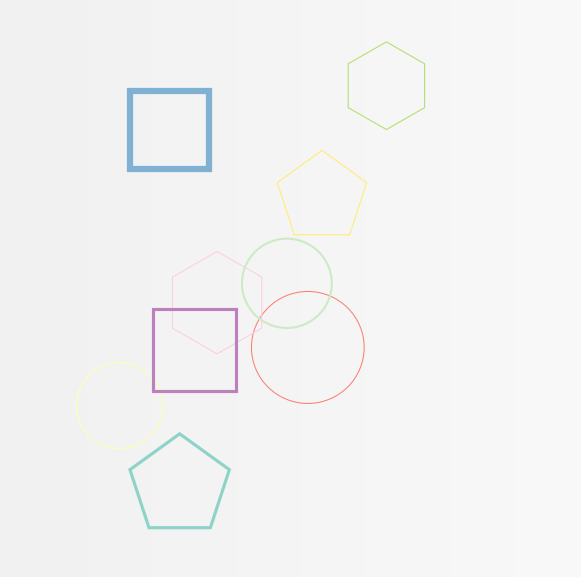[{"shape": "pentagon", "thickness": 1.5, "radius": 0.45, "center": [0.309, 0.158]}, {"shape": "circle", "thickness": 0.5, "radius": 0.37, "center": [0.206, 0.297]}, {"shape": "circle", "thickness": 0.5, "radius": 0.48, "center": [0.53, 0.397]}, {"shape": "square", "thickness": 3, "radius": 0.34, "center": [0.291, 0.774]}, {"shape": "hexagon", "thickness": 0.5, "radius": 0.38, "center": [0.665, 0.851]}, {"shape": "hexagon", "thickness": 0.5, "radius": 0.44, "center": [0.374, 0.475]}, {"shape": "square", "thickness": 1.5, "radius": 0.36, "center": [0.334, 0.392]}, {"shape": "circle", "thickness": 1, "radius": 0.39, "center": [0.494, 0.509]}, {"shape": "pentagon", "thickness": 0.5, "radius": 0.4, "center": [0.554, 0.658]}]